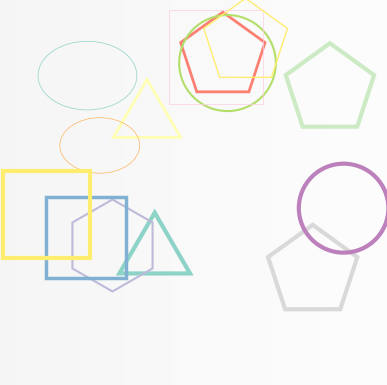[{"shape": "oval", "thickness": 0.5, "radius": 0.64, "center": [0.226, 0.804]}, {"shape": "triangle", "thickness": 3, "radius": 0.53, "center": [0.399, 0.342]}, {"shape": "triangle", "thickness": 2, "radius": 0.5, "center": [0.379, 0.693]}, {"shape": "hexagon", "thickness": 1.5, "radius": 0.6, "center": [0.29, 0.362]}, {"shape": "pentagon", "thickness": 2, "radius": 0.57, "center": [0.575, 0.854]}, {"shape": "square", "thickness": 2.5, "radius": 0.52, "center": [0.222, 0.383]}, {"shape": "oval", "thickness": 0.5, "radius": 0.51, "center": [0.257, 0.622]}, {"shape": "circle", "thickness": 1.5, "radius": 0.62, "center": [0.587, 0.836]}, {"shape": "square", "thickness": 0.5, "radius": 0.61, "center": [0.557, 0.851]}, {"shape": "pentagon", "thickness": 3, "radius": 0.61, "center": [0.807, 0.295]}, {"shape": "circle", "thickness": 3, "radius": 0.58, "center": [0.887, 0.459]}, {"shape": "pentagon", "thickness": 3, "radius": 0.6, "center": [0.851, 0.768]}, {"shape": "pentagon", "thickness": 1, "radius": 0.57, "center": [0.634, 0.891]}, {"shape": "square", "thickness": 3, "radius": 0.56, "center": [0.12, 0.442]}]